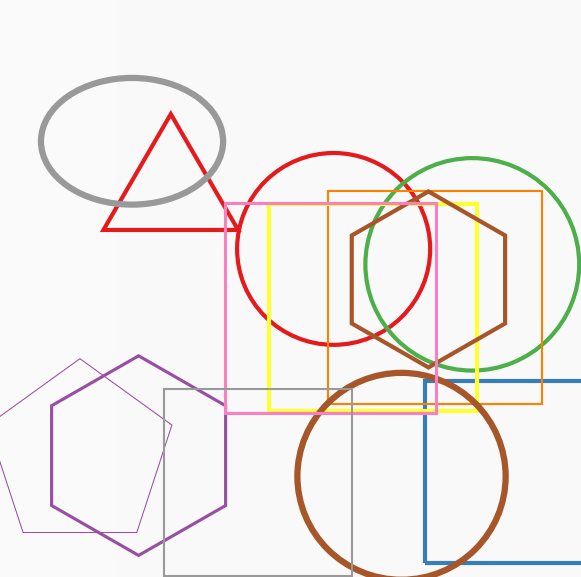[{"shape": "circle", "thickness": 2, "radius": 0.83, "center": [0.574, 0.568]}, {"shape": "triangle", "thickness": 2, "radius": 0.67, "center": [0.294, 0.668]}, {"shape": "square", "thickness": 2, "radius": 0.79, "center": [0.89, 0.181]}, {"shape": "circle", "thickness": 2, "radius": 0.92, "center": [0.813, 0.541]}, {"shape": "pentagon", "thickness": 0.5, "radius": 0.83, "center": [0.137, 0.212]}, {"shape": "hexagon", "thickness": 1.5, "radius": 0.86, "center": [0.238, 0.21]}, {"shape": "square", "thickness": 1, "radius": 0.92, "center": [0.749, 0.484]}, {"shape": "square", "thickness": 2, "radius": 0.9, "center": [0.642, 0.466]}, {"shape": "circle", "thickness": 3, "radius": 0.9, "center": [0.691, 0.174]}, {"shape": "hexagon", "thickness": 2, "radius": 0.76, "center": [0.737, 0.515]}, {"shape": "square", "thickness": 1.5, "radius": 0.91, "center": [0.569, 0.466]}, {"shape": "oval", "thickness": 3, "radius": 0.78, "center": [0.227, 0.754]}, {"shape": "square", "thickness": 1, "radius": 0.81, "center": [0.445, 0.164]}]